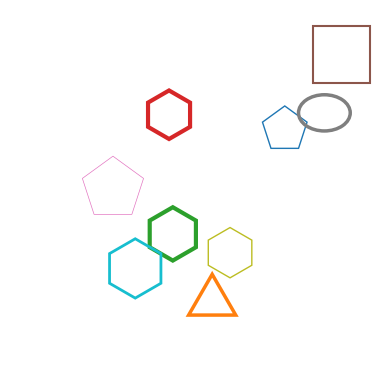[{"shape": "pentagon", "thickness": 1, "radius": 0.3, "center": [0.74, 0.664]}, {"shape": "triangle", "thickness": 2.5, "radius": 0.35, "center": [0.551, 0.217]}, {"shape": "hexagon", "thickness": 3, "radius": 0.35, "center": [0.449, 0.392]}, {"shape": "hexagon", "thickness": 3, "radius": 0.32, "center": [0.439, 0.702]}, {"shape": "square", "thickness": 1.5, "radius": 0.37, "center": [0.886, 0.858]}, {"shape": "pentagon", "thickness": 0.5, "radius": 0.42, "center": [0.293, 0.511]}, {"shape": "oval", "thickness": 2.5, "radius": 0.34, "center": [0.843, 0.707]}, {"shape": "hexagon", "thickness": 1, "radius": 0.33, "center": [0.598, 0.344]}, {"shape": "hexagon", "thickness": 2, "radius": 0.39, "center": [0.351, 0.303]}]